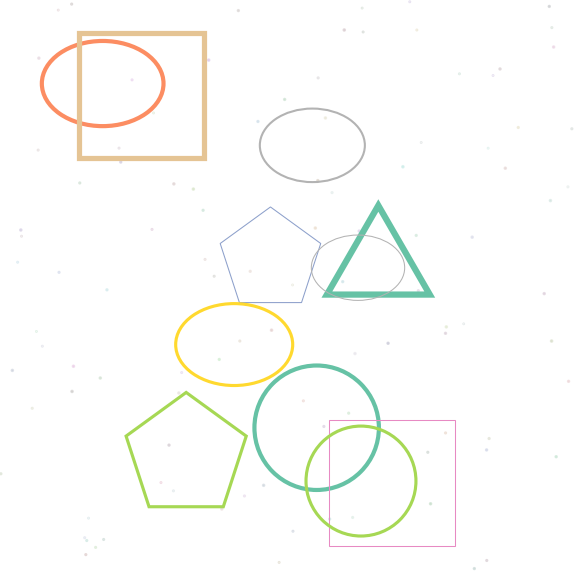[{"shape": "circle", "thickness": 2, "radius": 0.54, "center": [0.548, 0.258]}, {"shape": "triangle", "thickness": 3, "radius": 0.51, "center": [0.655, 0.54]}, {"shape": "oval", "thickness": 2, "radius": 0.53, "center": [0.178, 0.854]}, {"shape": "pentagon", "thickness": 0.5, "radius": 0.46, "center": [0.468, 0.549]}, {"shape": "square", "thickness": 0.5, "radius": 0.55, "center": [0.679, 0.162]}, {"shape": "pentagon", "thickness": 1.5, "radius": 0.55, "center": [0.322, 0.21]}, {"shape": "circle", "thickness": 1.5, "radius": 0.48, "center": [0.625, 0.166]}, {"shape": "oval", "thickness": 1.5, "radius": 0.51, "center": [0.406, 0.402]}, {"shape": "square", "thickness": 2.5, "radius": 0.54, "center": [0.244, 0.834]}, {"shape": "oval", "thickness": 1, "radius": 0.45, "center": [0.541, 0.747]}, {"shape": "oval", "thickness": 0.5, "radius": 0.4, "center": [0.62, 0.536]}]